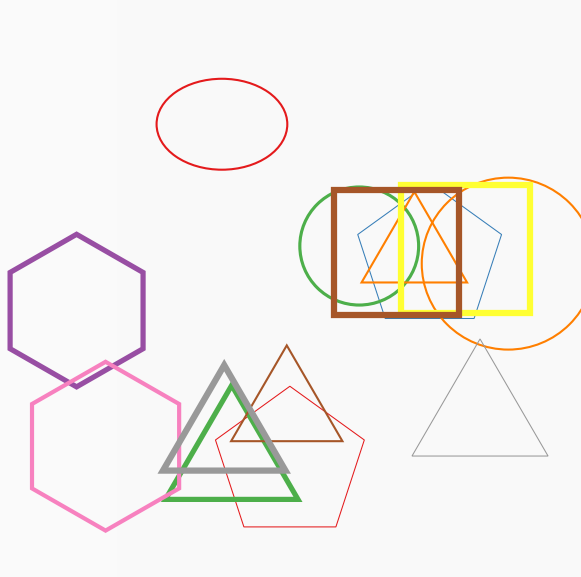[{"shape": "oval", "thickness": 1, "radius": 0.56, "center": [0.382, 0.784]}, {"shape": "pentagon", "thickness": 0.5, "radius": 0.67, "center": [0.499, 0.196]}, {"shape": "pentagon", "thickness": 0.5, "radius": 0.65, "center": [0.739, 0.553]}, {"shape": "circle", "thickness": 1.5, "radius": 0.51, "center": [0.618, 0.573]}, {"shape": "triangle", "thickness": 2.5, "radius": 0.66, "center": [0.399, 0.2]}, {"shape": "hexagon", "thickness": 2.5, "radius": 0.66, "center": [0.132, 0.461]}, {"shape": "circle", "thickness": 1, "radius": 0.74, "center": [0.874, 0.543]}, {"shape": "triangle", "thickness": 1, "radius": 0.52, "center": [0.713, 0.562]}, {"shape": "square", "thickness": 3, "radius": 0.55, "center": [0.8, 0.569]}, {"shape": "square", "thickness": 3, "radius": 0.54, "center": [0.682, 0.562]}, {"shape": "triangle", "thickness": 1, "radius": 0.55, "center": [0.493, 0.29]}, {"shape": "hexagon", "thickness": 2, "radius": 0.73, "center": [0.182, 0.226]}, {"shape": "triangle", "thickness": 0.5, "radius": 0.68, "center": [0.826, 0.277]}, {"shape": "triangle", "thickness": 3, "radius": 0.61, "center": [0.386, 0.245]}]